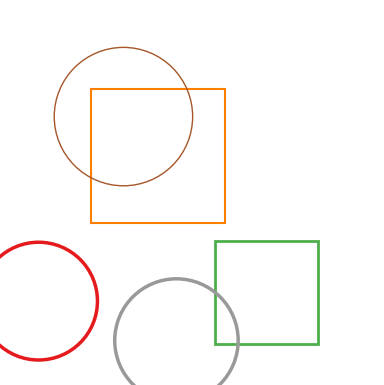[{"shape": "circle", "thickness": 2.5, "radius": 0.76, "center": [0.1, 0.218]}, {"shape": "square", "thickness": 2, "radius": 0.67, "center": [0.693, 0.241]}, {"shape": "square", "thickness": 1.5, "radius": 0.87, "center": [0.41, 0.595]}, {"shape": "circle", "thickness": 1, "radius": 0.9, "center": [0.321, 0.697]}, {"shape": "circle", "thickness": 2.5, "radius": 0.8, "center": [0.458, 0.116]}]